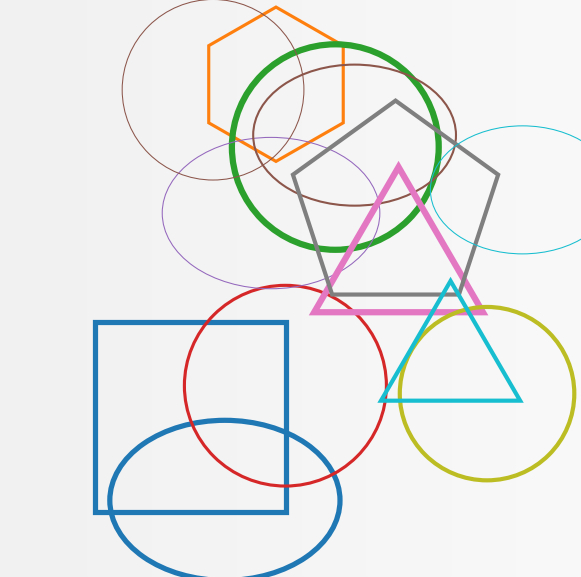[{"shape": "oval", "thickness": 2.5, "radius": 0.99, "center": [0.387, 0.133]}, {"shape": "square", "thickness": 2.5, "radius": 0.82, "center": [0.328, 0.277]}, {"shape": "hexagon", "thickness": 1.5, "radius": 0.67, "center": [0.475, 0.853]}, {"shape": "circle", "thickness": 3, "radius": 0.89, "center": [0.577, 0.745]}, {"shape": "circle", "thickness": 1.5, "radius": 0.87, "center": [0.491, 0.331]}, {"shape": "oval", "thickness": 0.5, "radius": 0.94, "center": [0.466, 0.63]}, {"shape": "circle", "thickness": 0.5, "radius": 0.78, "center": [0.367, 0.844]}, {"shape": "oval", "thickness": 1, "radius": 0.87, "center": [0.61, 0.765]}, {"shape": "triangle", "thickness": 3, "radius": 0.84, "center": [0.686, 0.542]}, {"shape": "pentagon", "thickness": 2, "radius": 0.93, "center": [0.681, 0.639]}, {"shape": "circle", "thickness": 2, "radius": 0.75, "center": [0.838, 0.317]}, {"shape": "oval", "thickness": 0.5, "radius": 0.79, "center": [0.899, 0.67]}, {"shape": "triangle", "thickness": 2, "radius": 0.69, "center": [0.775, 0.374]}]